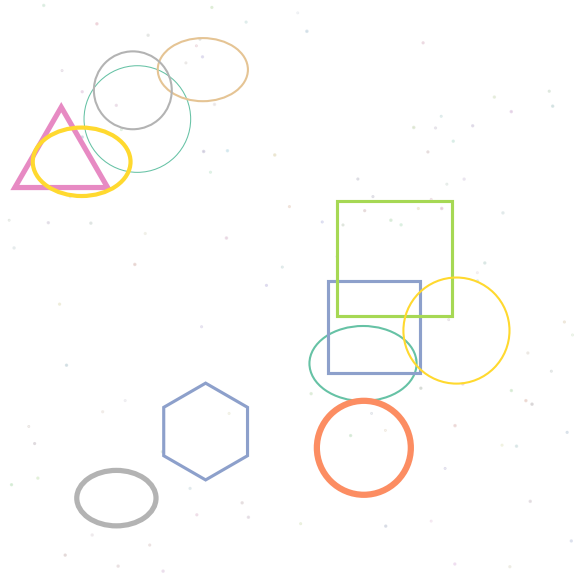[{"shape": "oval", "thickness": 1, "radius": 0.46, "center": [0.629, 0.37]}, {"shape": "circle", "thickness": 0.5, "radius": 0.46, "center": [0.238, 0.793]}, {"shape": "circle", "thickness": 3, "radius": 0.41, "center": [0.63, 0.224]}, {"shape": "square", "thickness": 1.5, "radius": 0.4, "center": [0.647, 0.433]}, {"shape": "hexagon", "thickness": 1.5, "radius": 0.42, "center": [0.356, 0.252]}, {"shape": "triangle", "thickness": 2.5, "radius": 0.46, "center": [0.106, 0.721]}, {"shape": "square", "thickness": 1.5, "radius": 0.5, "center": [0.684, 0.552]}, {"shape": "oval", "thickness": 2, "radius": 0.42, "center": [0.141, 0.719]}, {"shape": "circle", "thickness": 1, "radius": 0.46, "center": [0.79, 0.427]}, {"shape": "oval", "thickness": 1, "radius": 0.39, "center": [0.351, 0.879]}, {"shape": "circle", "thickness": 1, "radius": 0.34, "center": [0.23, 0.843]}, {"shape": "oval", "thickness": 2.5, "radius": 0.34, "center": [0.202, 0.137]}]